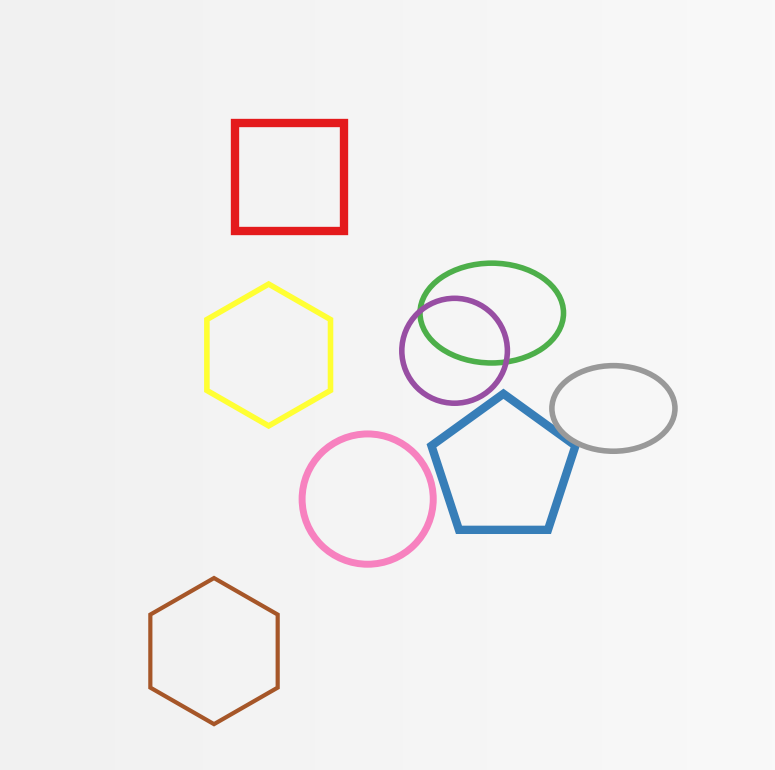[{"shape": "square", "thickness": 3, "radius": 0.35, "center": [0.373, 0.77]}, {"shape": "pentagon", "thickness": 3, "radius": 0.49, "center": [0.65, 0.391]}, {"shape": "oval", "thickness": 2, "radius": 0.46, "center": [0.635, 0.593]}, {"shape": "circle", "thickness": 2, "radius": 0.34, "center": [0.587, 0.544]}, {"shape": "hexagon", "thickness": 2, "radius": 0.46, "center": [0.347, 0.539]}, {"shape": "hexagon", "thickness": 1.5, "radius": 0.47, "center": [0.276, 0.154]}, {"shape": "circle", "thickness": 2.5, "radius": 0.42, "center": [0.474, 0.352]}, {"shape": "oval", "thickness": 2, "radius": 0.4, "center": [0.792, 0.47]}]